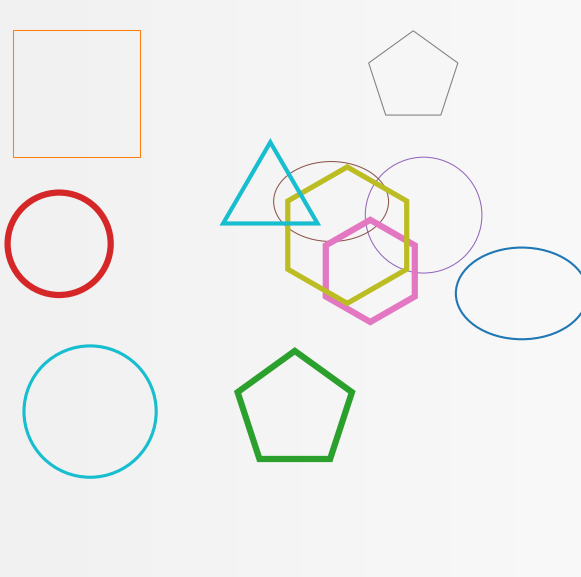[{"shape": "oval", "thickness": 1, "radius": 0.57, "center": [0.898, 0.491]}, {"shape": "square", "thickness": 0.5, "radius": 0.55, "center": [0.131, 0.837]}, {"shape": "pentagon", "thickness": 3, "radius": 0.52, "center": [0.507, 0.288]}, {"shape": "circle", "thickness": 3, "radius": 0.44, "center": [0.102, 0.577]}, {"shape": "circle", "thickness": 0.5, "radius": 0.5, "center": [0.729, 0.627]}, {"shape": "oval", "thickness": 0.5, "radius": 0.49, "center": [0.57, 0.65]}, {"shape": "hexagon", "thickness": 3, "radius": 0.44, "center": [0.637, 0.53]}, {"shape": "pentagon", "thickness": 0.5, "radius": 0.4, "center": [0.711, 0.865]}, {"shape": "hexagon", "thickness": 2.5, "radius": 0.59, "center": [0.597, 0.592]}, {"shape": "circle", "thickness": 1.5, "radius": 0.57, "center": [0.155, 0.286]}, {"shape": "triangle", "thickness": 2, "radius": 0.47, "center": [0.465, 0.659]}]